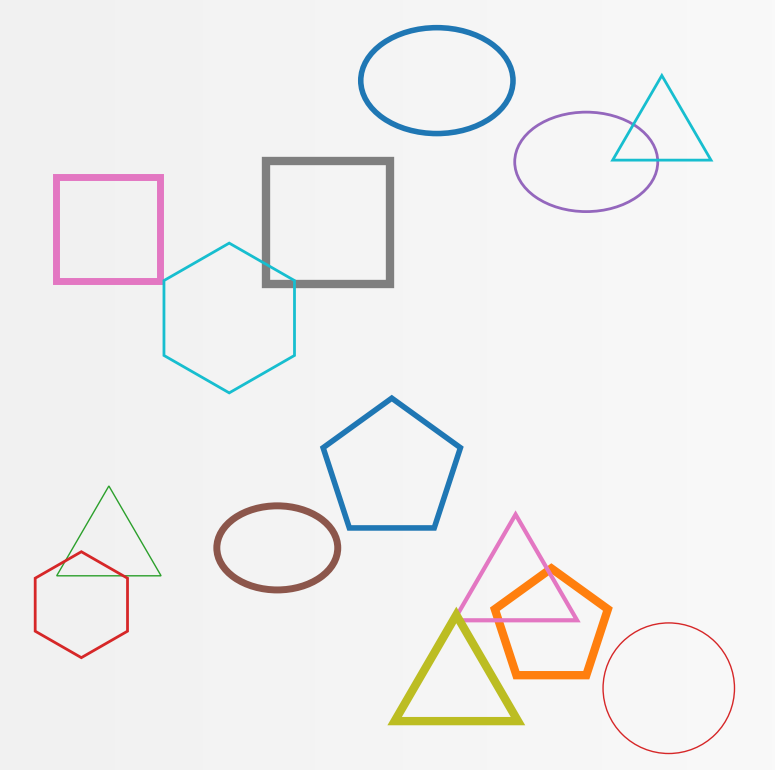[{"shape": "pentagon", "thickness": 2, "radius": 0.47, "center": [0.506, 0.39]}, {"shape": "oval", "thickness": 2, "radius": 0.49, "center": [0.564, 0.895]}, {"shape": "pentagon", "thickness": 3, "radius": 0.38, "center": [0.711, 0.185]}, {"shape": "triangle", "thickness": 0.5, "radius": 0.39, "center": [0.14, 0.291]}, {"shape": "circle", "thickness": 0.5, "radius": 0.42, "center": [0.863, 0.106]}, {"shape": "hexagon", "thickness": 1, "radius": 0.34, "center": [0.105, 0.215]}, {"shape": "oval", "thickness": 1, "radius": 0.46, "center": [0.756, 0.79]}, {"shape": "oval", "thickness": 2.5, "radius": 0.39, "center": [0.358, 0.288]}, {"shape": "triangle", "thickness": 1.5, "radius": 0.46, "center": [0.665, 0.24]}, {"shape": "square", "thickness": 2.5, "radius": 0.34, "center": [0.139, 0.702]}, {"shape": "square", "thickness": 3, "radius": 0.4, "center": [0.423, 0.711]}, {"shape": "triangle", "thickness": 3, "radius": 0.46, "center": [0.589, 0.109]}, {"shape": "triangle", "thickness": 1, "radius": 0.37, "center": [0.854, 0.829]}, {"shape": "hexagon", "thickness": 1, "radius": 0.49, "center": [0.296, 0.587]}]